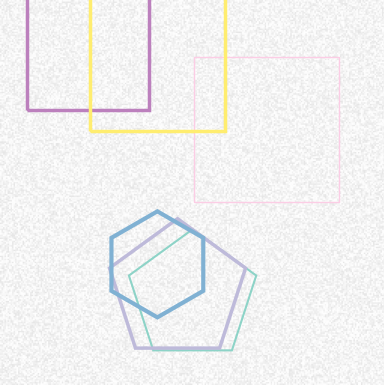[{"shape": "pentagon", "thickness": 1.5, "radius": 0.87, "center": [0.5, 0.231]}, {"shape": "pentagon", "thickness": 2.5, "radius": 0.93, "center": [0.461, 0.246]}, {"shape": "hexagon", "thickness": 3, "radius": 0.69, "center": [0.409, 0.313]}, {"shape": "square", "thickness": 1, "radius": 0.95, "center": [0.692, 0.663]}, {"shape": "square", "thickness": 2.5, "radius": 0.79, "center": [0.229, 0.872]}, {"shape": "square", "thickness": 2.5, "radius": 0.88, "center": [0.409, 0.836]}]